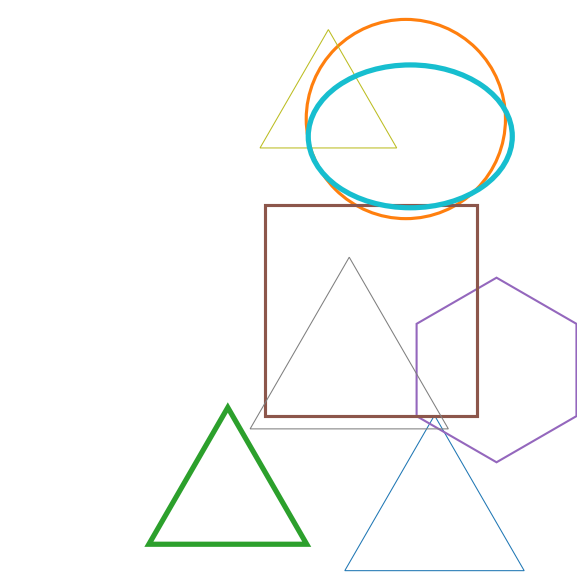[{"shape": "triangle", "thickness": 0.5, "radius": 0.9, "center": [0.752, 0.101]}, {"shape": "circle", "thickness": 1.5, "radius": 0.86, "center": [0.703, 0.793]}, {"shape": "triangle", "thickness": 2.5, "radius": 0.79, "center": [0.394, 0.136]}, {"shape": "hexagon", "thickness": 1, "radius": 0.8, "center": [0.86, 0.358]}, {"shape": "square", "thickness": 1.5, "radius": 0.92, "center": [0.642, 0.461]}, {"shape": "triangle", "thickness": 0.5, "radius": 0.99, "center": [0.605, 0.356]}, {"shape": "triangle", "thickness": 0.5, "radius": 0.68, "center": [0.569, 0.811]}, {"shape": "oval", "thickness": 2.5, "radius": 0.88, "center": [0.71, 0.763]}]